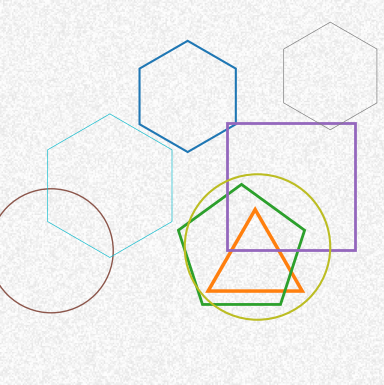[{"shape": "hexagon", "thickness": 1.5, "radius": 0.72, "center": [0.487, 0.75]}, {"shape": "triangle", "thickness": 2.5, "radius": 0.71, "center": [0.663, 0.315]}, {"shape": "pentagon", "thickness": 2, "radius": 0.86, "center": [0.627, 0.349]}, {"shape": "square", "thickness": 2, "radius": 0.83, "center": [0.756, 0.516]}, {"shape": "circle", "thickness": 1, "radius": 0.81, "center": [0.133, 0.349]}, {"shape": "hexagon", "thickness": 0.5, "radius": 0.7, "center": [0.858, 0.803]}, {"shape": "circle", "thickness": 1.5, "radius": 0.94, "center": [0.669, 0.358]}, {"shape": "hexagon", "thickness": 0.5, "radius": 0.93, "center": [0.285, 0.518]}]